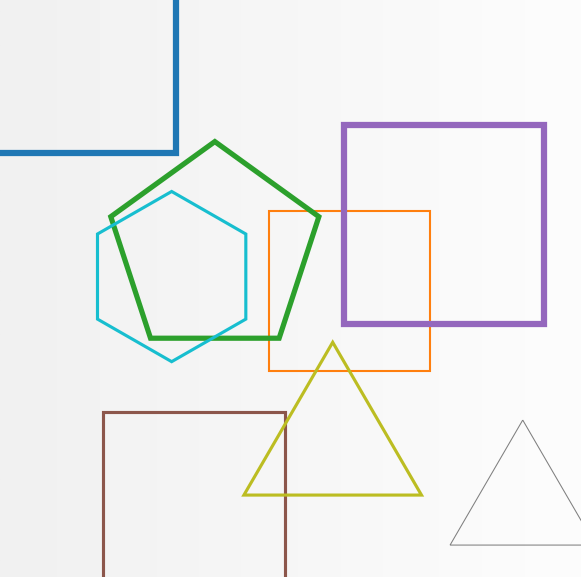[{"shape": "square", "thickness": 3, "radius": 0.78, "center": [0.145, 0.891]}, {"shape": "square", "thickness": 1, "radius": 0.69, "center": [0.602, 0.495]}, {"shape": "pentagon", "thickness": 2.5, "radius": 0.94, "center": [0.37, 0.566]}, {"shape": "square", "thickness": 3, "radius": 0.86, "center": [0.764, 0.61]}, {"shape": "square", "thickness": 1.5, "radius": 0.78, "center": [0.334, 0.13]}, {"shape": "triangle", "thickness": 0.5, "radius": 0.72, "center": [0.899, 0.127]}, {"shape": "triangle", "thickness": 1.5, "radius": 0.88, "center": [0.572, 0.23]}, {"shape": "hexagon", "thickness": 1.5, "radius": 0.74, "center": [0.295, 0.52]}]